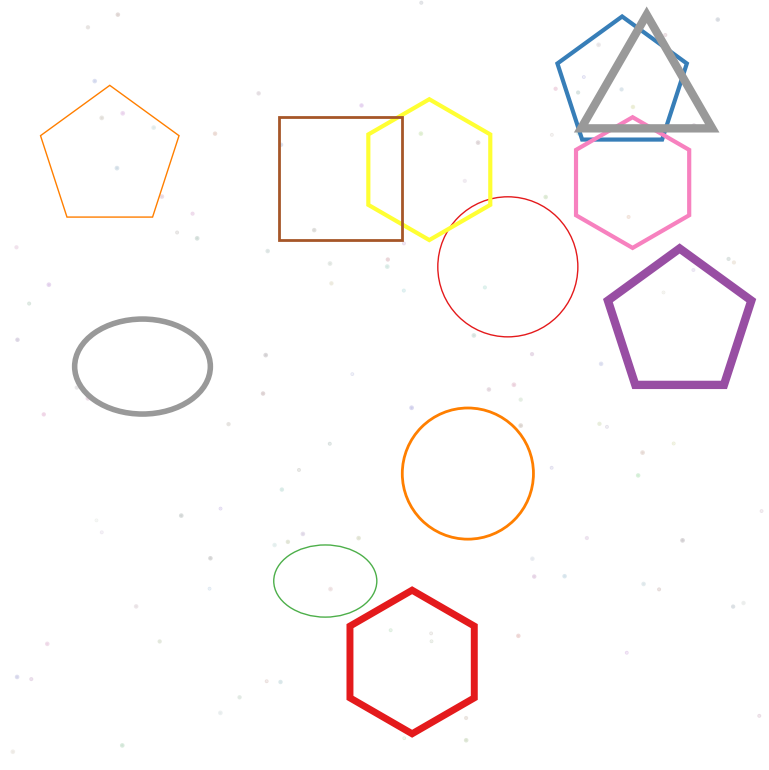[{"shape": "circle", "thickness": 0.5, "radius": 0.45, "center": [0.66, 0.653]}, {"shape": "hexagon", "thickness": 2.5, "radius": 0.47, "center": [0.535, 0.14]}, {"shape": "pentagon", "thickness": 1.5, "radius": 0.44, "center": [0.808, 0.89]}, {"shape": "oval", "thickness": 0.5, "radius": 0.33, "center": [0.422, 0.245]}, {"shape": "pentagon", "thickness": 3, "radius": 0.49, "center": [0.883, 0.579]}, {"shape": "pentagon", "thickness": 0.5, "radius": 0.47, "center": [0.143, 0.795]}, {"shape": "circle", "thickness": 1, "radius": 0.43, "center": [0.608, 0.385]}, {"shape": "hexagon", "thickness": 1.5, "radius": 0.46, "center": [0.558, 0.78]}, {"shape": "square", "thickness": 1, "radius": 0.4, "center": [0.442, 0.768]}, {"shape": "hexagon", "thickness": 1.5, "radius": 0.42, "center": [0.822, 0.763]}, {"shape": "triangle", "thickness": 3, "radius": 0.49, "center": [0.84, 0.882]}, {"shape": "oval", "thickness": 2, "radius": 0.44, "center": [0.185, 0.524]}]